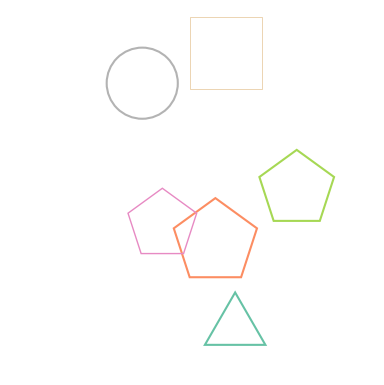[{"shape": "triangle", "thickness": 1.5, "radius": 0.45, "center": [0.611, 0.15]}, {"shape": "pentagon", "thickness": 1.5, "radius": 0.57, "center": [0.559, 0.372]}, {"shape": "pentagon", "thickness": 1, "radius": 0.47, "center": [0.422, 0.417]}, {"shape": "pentagon", "thickness": 1.5, "radius": 0.51, "center": [0.771, 0.509]}, {"shape": "square", "thickness": 0.5, "radius": 0.46, "center": [0.587, 0.863]}, {"shape": "circle", "thickness": 1.5, "radius": 0.46, "center": [0.369, 0.784]}]